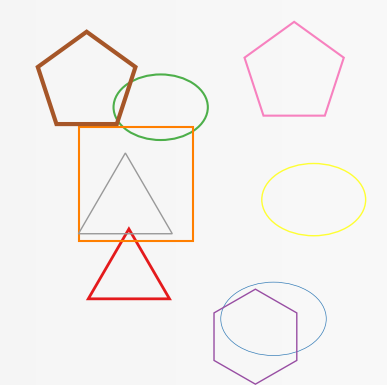[{"shape": "triangle", "thickness": 2, "radius": 0.6, "center": [0.333, 0.284]}, {"shape": "oval", "thickness": 0.5, "radius": 0.68, "center": [0.706, 0.172]}, {"shape": "oval", "thickness": 1.5, "radius": 0.61, "center": [0.415, 0.721]}, {"shape": "hexagon", "thickness": 1, "radius": 0.62, "center": [0.659, 0.126]}, {"shape": "square", "thickness": 1.5, "radius": 0.74, "center": [0.351, 0.522]}, {"shape": "oval", "thickness": 1, "radius": 0.67, "center": [0.81, 0.482]}, {"shape": "pentagon", "thickness": 3, "radius": 0.66, "center": [0.224, 0.785]}, {"shape": "pentagon", "thickness": 1.5, "radius": 0.67, "center": [0.759, 0.809]}, {"shape": "triangle", "thickness": 1, "radius": 0.7, "center": [0.324, 0.463]}]